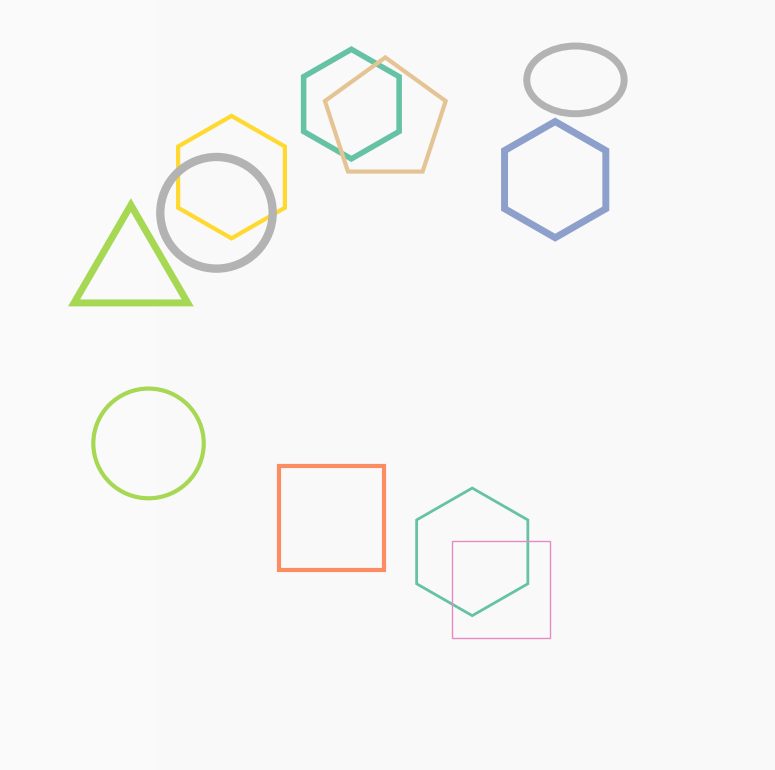[{"shape": "hexagon", "thickness": 1, "radius": 0.41, "center": [0.609, 0.283]}, {"shape": "hexagon", "thickness": 2, "radius": 0.36, "center": [0.453, 0.865]}, {"shape": "square", "thickness": 1.5, "radius": 0.34, "center": [0.428, 0.327]}, {"shape": "hexagon", "thickness": 2.5, "radius": 0.38, "center": [0.716, 0.767]}, {"shape": "square", "thickness": 0.5, "radius": 0.32, "center": [0.647, 0.235]}, {"shape": "circle", "thickness": 1.5, "radius": 0.36, "center": [0.192, 0.424]}, {"shape": "triangle", "thickness": 2.5, "radius": 0.42, "center": [0.169, 0.649]}, {"shape": "hexagon", "thickness": 1.5, "radius": 0.4, "center": [0.299, 0.77]}, {"shape": "pentagon", "thickness": 1.5, "radius": 0.41, "center": [0.497, 0.843]}, {"shape": "oval", "thickness": 2.5, "radius": 0.31, "center": [0.743, 0.896]}, {"shape": "circle", "thickness": 3, "radius": 0.36, "center": [0.279, 0.724]}]